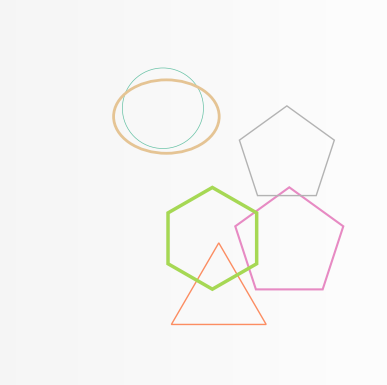[{"shape": "circle", "thickness": 0.5, "radius": 0.52, "center": [0.42, 0.719]}, {"shape": "triangle", "thickness": 1, "radius": 0.71, "center": [0.565, 0.228]}, {"shape": "pentagon", "thickness": 1.5, "radius": 0.73, "center": [0.747, 0.367]}, {"shape": "hexagon", "thickness": 2.5, "radius": 0.66, "center": [0.548, 0.381]}, {"shape": "oval", "thickness": 2, "radius": 0.68, "center": [0.429, 0.697]}, {"shape": "pentagon", "thickness": 1, "radius": 0.64, "center": [0.74, 0.596]}]